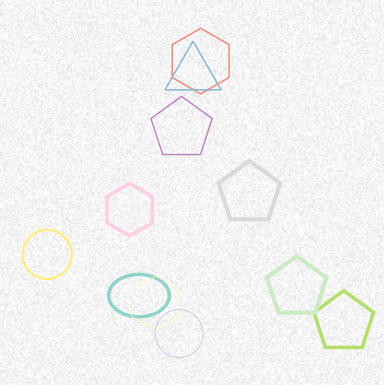[{"shape": "oval", "thickness": 2.5, "radius": 0.39, "center": [0.361, 0.232]}, {"shape": "hexagon", "thickness": 0.5, "radius": 0.35, "center": [0.404, 0.213]}, {"shape": "circle", "thickness": 0.5, "radius": 0.31, "center": [0.465, 0.134]}, {"shape": "hexagon", "thickness": 1, "radius": 0.43, "center": [0.521, 0.841]}, {"shape": "triangle", "thickness": 1, "radius": 0.42, "center": [0.501, 0.809]}, {"shape": "pentagon", "thickness": 2.5, "radius": 0.41, "center": [0.893, 0.164]}, {"shape": "hexagon", "thickness": 2.5, "radius": 0.34, "center": [0.337, 0.456]}, {"shape": "pentagon", "thickness": 3, "radius": 0.42, "center": [0.648, 0.498]}, {"shape": "pentagon", "thickness": 1, "radius": 0.42, "center": [0.472, 0.666]}, {"shape": "pentagon", "thickness": 3, "radius": 0.41, "center": [0.771, 0.254]}, {"shape": "circle", "thickness": 1.5, "radius": 0.32, "center": [0.123, 0.339]}]